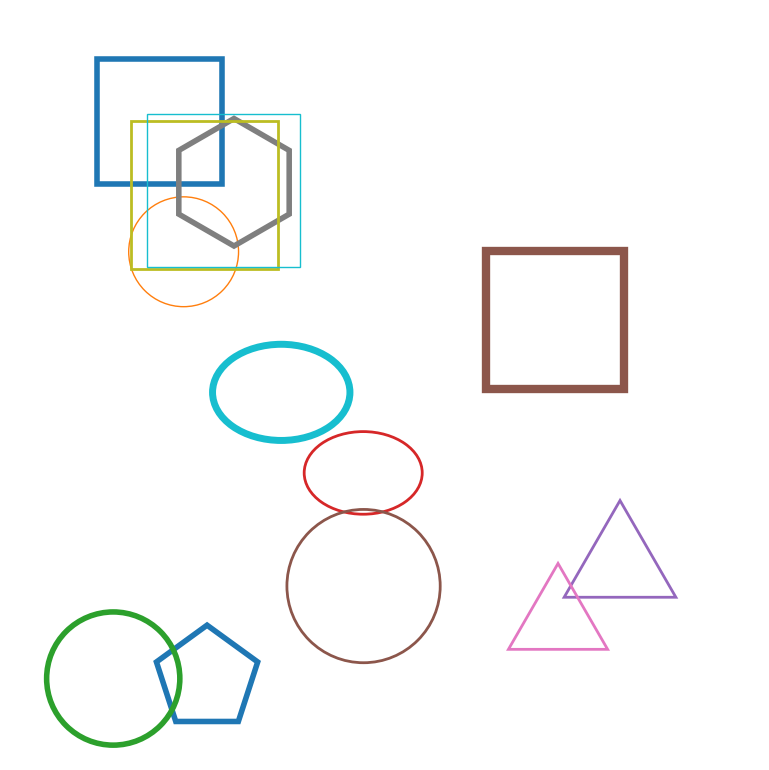[{"shape": "square", "thickness": 2, "radius": 0.4, "center": [0.207, 0.842]}, {"shape": "pentagon", "thickness": 2, "radius": 0.35, "center": [0.269, 0.119]}, {"shape": "circle", "thickness": 0.5, "radius": 0.36, "center": [0.238, 0.673]}, {"shape": "circle", "thickness": 2, "radius": 0.43, "center": [0.147, 0.119]}, {"shape": "oval", "thickness": 1, "radius": 0.38, "center": [0.472, 0.386]}, {"shape": "triangle", "thickness": 1, "radius": 0.42, "center": [0.805, 0.266]}, {"shape": "circle", "thickness": 1, "radius": 0.5, "center": [0.472, 0.239]}, {"shape": "square", "thickness": 3, "radius": 0.45, "center": [0.72, 0.584]}, {"shape": "triangle", "thickness": 1, "radius": 0.37, "center": [0.725, 0.194]}, {"shape": "hexagon", "thickness": 2, "radius": 0.41, "center": [0.304, 0.763]}, {"shape": "square", "thickness": 1, "radius": 0.48, "center": [0.266, 0.746]}, {"shape": "square", "thickness": 0.5, "radius": 0.5, "center": [0.29, 0.752]}, {"shape": "oval", "thickness": 2.5, "radius": 0.45, "center": [0.365, 0.49]}]